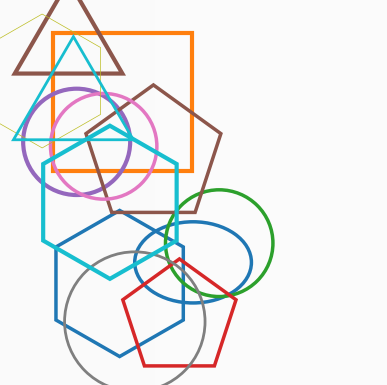[{"shape": "oval", "thickness": 2.5, "radius": 0.75, "center": [0.498, 0.319]}, {"shape": "hexagon", "thickness": 2.5, "radius": 0.95, "center": [0.309, 0.264]}, {"shape": "square", "thickness": 3, "radius": 0.9, "center": [0.315, 0.734]}, {"shape": "circle", "thickness": 2.5, "radius": 0.69, "center": [0.566, 0.368]}, {"shape": "pentagon", "thickness": 2.5, "radius": 0.77, "center": [0.463, 0.174]}, {"shape": "circle", "thickness": 3, "radius": 0.69, "center": [0.198, 0.632]}, {"shape": "triangle", "thickness": 3, "radius": 0.8, "center": [0.177, 0.889]}, {"shape": "pentagon", "thickness": 2.5, "radius": 0.92, "center": [0.396, 0.596]}, {"shape": "circle", "thickness": 2.5, "radius": 0.69, "center": [0.268, 0.62]}, {"shape": "circle", "thickness": 2, "radius": 0.91, "center": [0.348, 0.165]}, {"shape": "hexagon", "thickness": 0.5, "radius": 0.87, "center": [0.109, 0.79]}, {"shape": "triangle", "thickness": 2, "radius": 0.89, "center": [0.189, 0.726]}, {"shape": "hexagon", "thickness": 3, "radius": 0.99, "center": [0.284, 0.475]}]